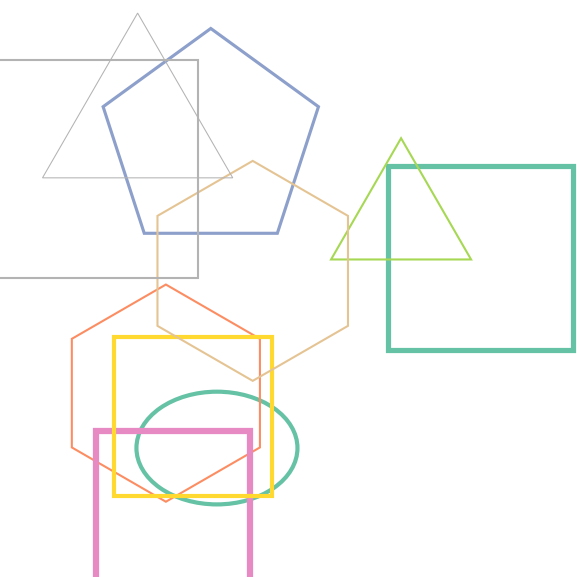[{"shape": "oval", "thickness": 2, "radius": 0.7, "center": [0.376, 0.223]}, {"shape": "square", "thickness": 2.5, "radius": 0.8, "center": [0.831, 0.552]}, {"shape": "hexagon", "thickness": 1, "radius": 0.94, "center": [0.287, 0.318]}, {"shape": "pentagon", "thickness": 1.5, "radius": 0.98, "center": [0.365, 0.754]}, {"shape": "square", "thickness": 3, "radius": 0.67, "center": [0.3, 0.119]}, {"shape": "triangle", "thickness": 1, "radius": 0.7, "center": [0.694, 0.62]}, {"shape": "square", "thickness": 2, "radius": 0.69, "center": [0.334, 0.277]}, {"shape": "hexagon", "thickness": 1, "radius": 0.95, "center": [0.438, 0.53]}, {"shape": "square", "thickness": 1, "radius": 0.94, "center": [0.154, 0.706]}, {"shape": "triangle", "thickness": 0.5, "radius": 0.95, "center": [0.238, 0.786]}]